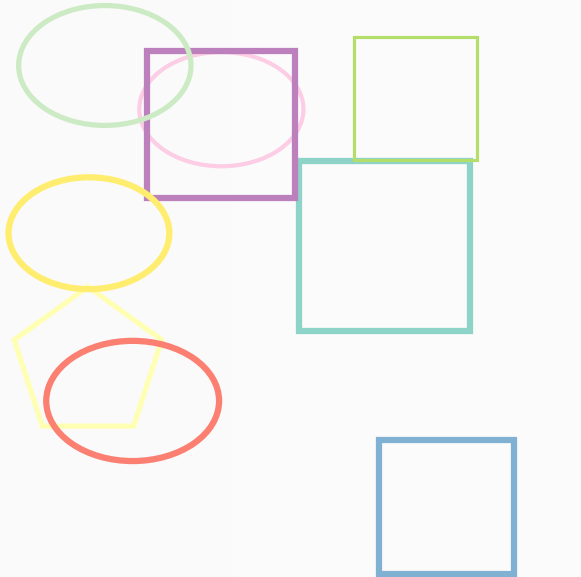[{"shape": "square", "thickness": 3, "radius": 0.74, "center": [0.662, 0.572]}, {"shape": "pentagon", "thickness": 2.5, "radius": 0.67, "center": [0.151, 0.369]}, {"shape": "oval", "thickness": 3, "radius": 0.74, "center": [0.228, 0.305]}, {"shape": "square", "thickness": 3, "radius": 0.58, "center": [0.769, 0.121]}, {"shape": "square", "thickness": 1.5, "radius": 0.53, "center": [0.715, 0.829]}, {"shape": "oval", "thickness": 2, "radius": 0.71, "center": [0.381, 0.81]}, {"shape": "square", "thickness": 3, "radius": 0.63, "center": [0.38, 0.784]}, {"shape": "oval", "thickness": 2.5, "radius": 0.74, "center": [0.18, 0.886]}, {"shape": "oval", "thickness": 3, "radius": 0.69, "center": [0.153, 0.595]}]